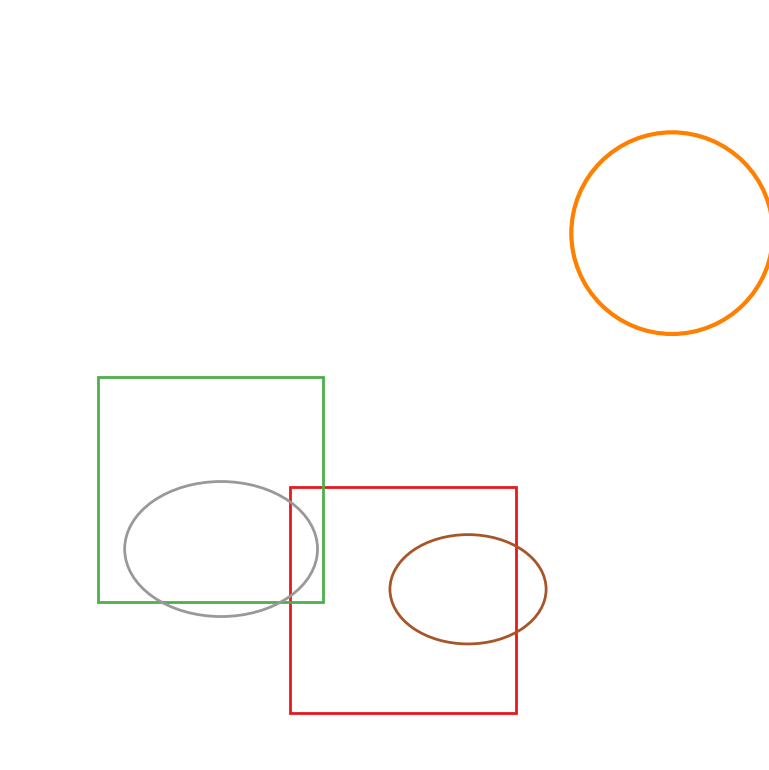[{"shape": "square", "thickness": 1, "radius": 0.73, "center": [0.523, 0.221]}, {"shape": "square", "thickness": 1, "radius": 0.73, "center": [0.273, 0.365]}, {"shape": "circle", "thickness": 1.5, "radius": 0.65, "center": [0.873, 0.697]}, {"shape": "oval", "thickness": 1, "radius": 0.51, "center": [0.608, 0.235]}, {"shape": "oval", "thickness": 1, "radius": 0.63, "center": [0.287, 0.287]}]